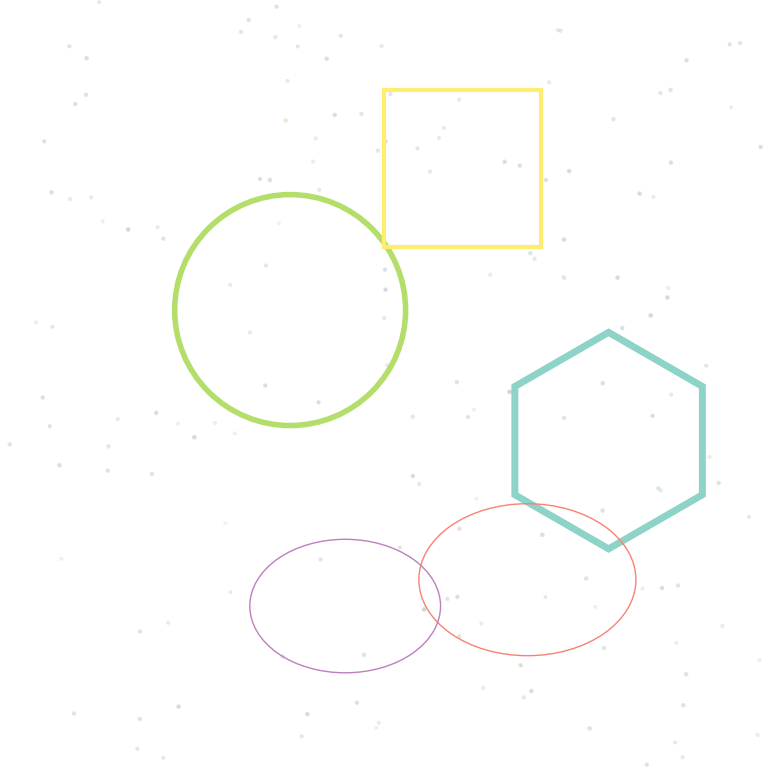[{"shape": "hexagon", "thickness": 2.5, "radius": 0.7, "center": [0.79, 0.428]}, {"shape": "oval", "thickness": 0.5, "radius": 0.7, "center": [0.685, 0.247]}, {"shape": "circle", "thickness": 2, "radius": 0.75, "center": [0.377, 0.597]}, {"shape": "oval", "thickness": 0.5, "radius": 0.62, "center": [0.448, 0.213]}, {"shape": "square", "thickness": 1.5, "radius": 0.51, "center": [0.601, 0.781]}]